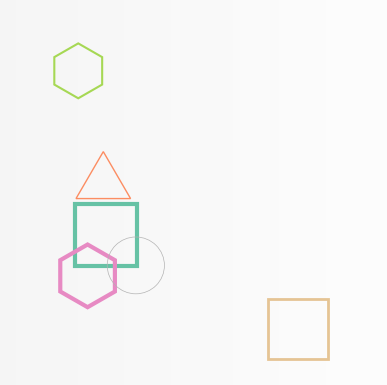[{"shape": "square", "thickness": 3, "radius": 0.4, "center": [0.274, 0.39]}, {"shape": "triangle", "thickness": 1, "radius": 0.41, "center": [0.267, 0.525]}, {"shape": "hexagon", "thickness": 3, "radius": 0.41, "center": [0.226, 0.284]}, {"shape": "hexagon", "thickness": 1.5, "radius": 0.36, "center": [0.202, 0.816]}, {"shape": "square", "thickness": 2, "radius": 0.39, "center": [0.769, 0.145]}, {"shape": "circle", "thickness": 0.5, "radius": 0.37, "center": [0.35, 0.311]}]